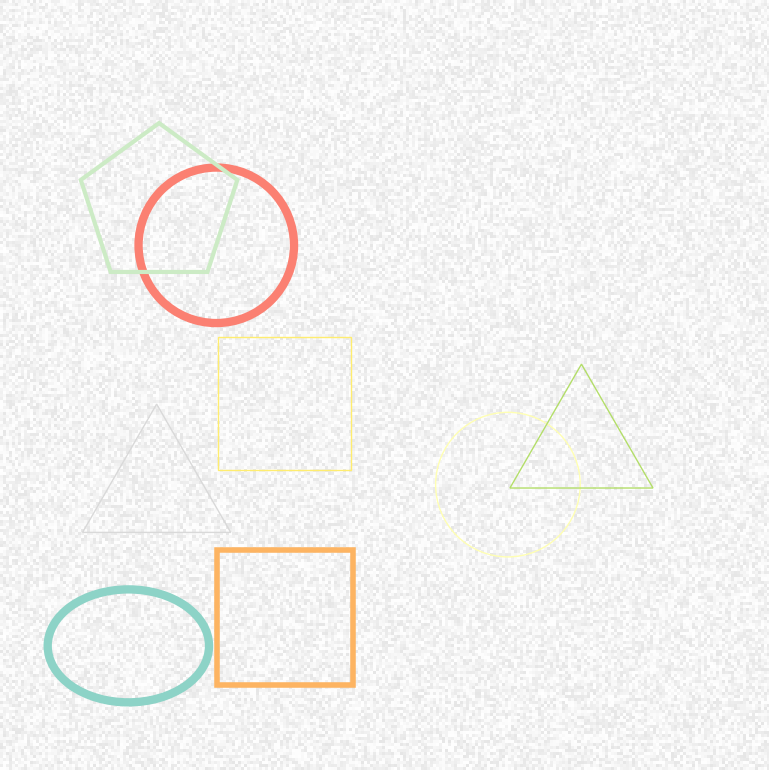[{"shape": "oval", "thickness": 3, "radius": 0.52, "center": [0.167, 0.161]}, {"shape": "circle", "thickness": 0.5, "radius": 0.47, "center": [0.66, 0.371]}, {"shape": "circle", "thickness": 3, "radius": 0.5, "center": [0.281, 0.681]}, {"shape": "square", "thickness": 2, "radius": 0.44, "center": [0.37, 0.198]}, {"shape": "triangle", "thickness": 0.5, "radius": 0.54, "center": [0.755, 0.42]}, {"shape": "triangle", "thickness": 0.5, "radius": 0.56, "center": [0.203, 0.364]}, {"shape": "pentagon", "thickness": 1.5, "radius": 0.53, "center": [0.207, 0.733]}, {"shape": "square", "thickness": 0.5, "radius": 0.43, "center": [0.37, 0.476]}]